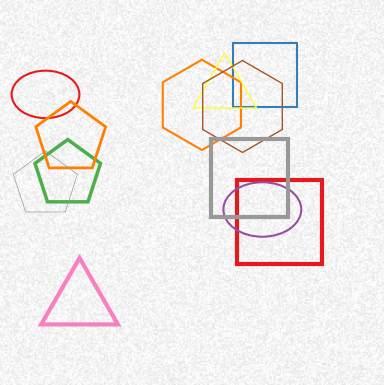[{"shape": "oval", "thickness": 1.5, "radius": 0.44, "center": [0.118, 0.755]}, {"shape": "square", "thickness": 3, "radius": 0.55, "center": [0.726, 0.423]}, {"shape": "square", "thickness": 1.5, "radius": 0.42, "center": [0.688, 0.805]}, {"shape": "pentagon", "thickness": 2.5, "radius": 0.45, "center": [0.176, 0.548]}, {"shape": "oval", "thickness": 1.5, "radius": 0.51, "center": [0.681, 0.456]}, {"shape": "hexagon", "thickness": 1.5, "radius": 0.59, "center": [0.524, 0.728]}, {"shape": "pentagon", "thickness": 2, "radius": 0.48, "center": [0.184, 0.641]}, {"shape": "triangle", "thickness": 1, "radius": 0.48, "center": [0.584, 0.767]}, {"shape": "hexagon", "thickness": 1, "radius": 0.6, "center": [0.63, 0.723]}, {"shape": "triangle", "thickness": 3, "radius": 0.57, "center": [0.207, 0.215]}, {"shape": "pentagon", "thickness": 0.5, "radius": 0.44, "center": [0.118, 0.52]}, {"shape": "square", "thickness": 3, "radius": 0.5, "center": [0.649, 0.538]}]